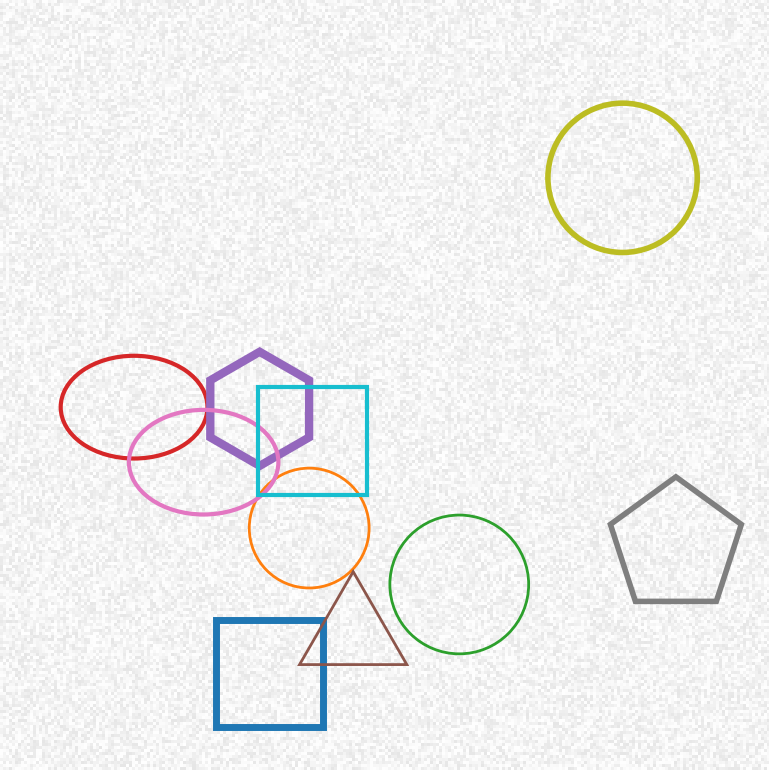[{"shape": "square", "thickness": 2.5, "radius": 0.35, "center": [0.35, 0.125]}, {"shape": "circle", "thickness": 1, "radius": 0.39, "center": [0.402, 0.314]}, {"shape": "circle", "thickness": 1, "radius": 0.45, "center": [0.596, 0.241]}, {"shape": "oval", "thickness": 1.5, "radius": 0.48, "center": [0.174, 0.471]}, {"shape": "hexagon", "thickness": 3, "radius": 0.37, "center": [0.337, 0.469]}, {"shape": "triangle", "thickness": 1, "radius": 0.4, "center": [0.459, 0.177]}, {"shape": "oval", "thickness": 1.5, "radius": 0.49, "center": [0.264, 0.4]}, {"shape": "pentagon", "thickness": 2, "radius": 0.45, "center": [0.878, 0.291]}, {"shape": "circle", "thickness": 2, "radius": 0.48, "center": [0.809, 0.769]}, {"shape": "square", "thickness": 1.5, "radius": 0.35, "center": [0.406, 0.428]}]